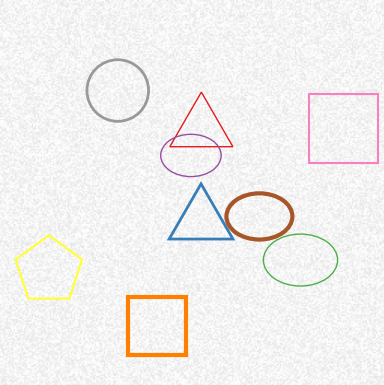[{"shape": "triangle", "thickness": 1, "radius": 0.47, "center": [0.523, 0.666]}, {"shape": "triangle", "thickness": 2, "radius": 0.48, "center": [0.522, 0.427]}, {"shape": "oval", "thickness": 1, "radius": 0.48, "center": [0.78, 0.325]}, {"shape": "oval", "thickness": 1, "radius": 0.39, "center": [0.496, 0.596]}, {"shape": "square", "thickness": 3, "radius": 0.38, "center": [0.407, 0.153]}, {"shape": "pentagon", "thickness": 1.5, "radius": 0.45, "center": [0.127, 0.298]}, {"shape": "oval", "thickness": 3, "radius": 0.43, "center": [0.674, 0.438]}, {"shape": "square", "thickness": 1.5, "radius": 0.45, "center": [0.892, 0.666]}, {"shape": "circle", "thickness": 2, "radius": 0.4, "center": [0.306, 0.765]}]